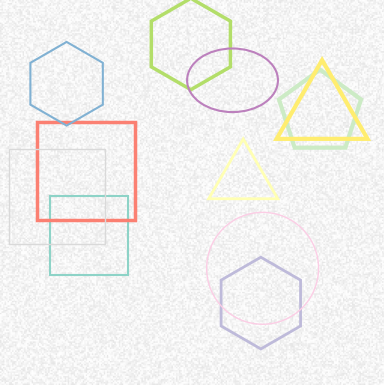[{"shape": "square", "thickness": 1.5, "radius": 0.51, "center": [0.232, 0.389]}, {"shape": "triangle", "thickness": 2, "radius": 0.52, "center": [0.632, 0.536]}, {"shape": "hexagon", "thickness": 2, "radius": 0.6, "center": [0.677, 0.213]}, {"shape": "square", "thickness": 2.5, "radius": 0.64, "center": [0.224, 0.556]}, {"shape": "hexagon", "thickness": 1.5, "radius": 0.54, "center": [0.173, 0.782]}, {"shape": "hexagon", "thickness": 2.5, "radius": 0.59, "center": [0.496, 0.886]}, {"shape": "circle", "thickness": 1, "radius": 0.73, "center": [0.682, 0.303]}, {"shape": "square", "thickness": 1, "radius": 0.62, "center": [0.149, 0.489]}, {"shape": "oval", "thickness": 1.5, "radius": 0.59, "center": [0.604, 0.791]}, {"shape": "pentagon", "thickness": 3, "radius": 0.56, "center": [0.831, 0.707]}, {"shape": "triangle", "thickness": 3, "radius": 0.68, "center": [0.837, 0.707]}]